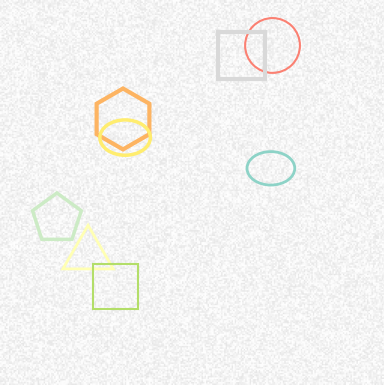[{"shape": "oval", "thickness": 2, "radius": 0.31, "center": [0.704, 0.563]}, {"shape": "triangle", "thickness": 2, "radius": 0.38, "center": [0.229, 0.339]}, {"shape": "circle", "thickness": 1.5, "radius": 0.36, "center": [0.708, 0.882]}, {"shape": "hexagon", "thickness": 3, "radius": 0.4, "center": [0.319, 0.691]}, {"shape": "square", "thickness": 1.5, "radius": 0.29, "center": [0.301, 0.256]}, {"shape": "square", "thickness": 3, "radius": 0.3, "center": [0.627, 0.855]}, {"shape": "pentagon", "thickness": 2.5, "radius": 0.33, "center": [0.148, 0.432]}, {"shape": "oval", "thickness": 2.5, "radius": 0.33, "center": [0.325, 0.643]}]